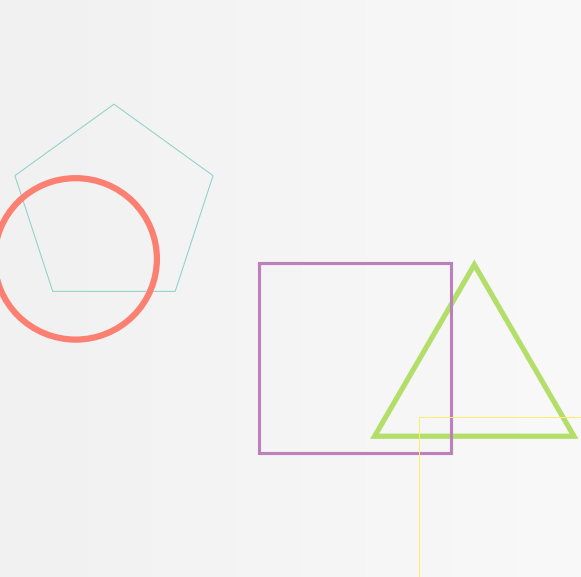[{"shape": "pentagon", "thickness": 0.5, "radius": 0.9, "center": [0.196, 0.64]}, {"shape": "circle", "thickness": 3, "radius": 0.7, "center": [0.13, 0.551]}, {"shape": "triangle", "thickness": 2.5, "radius": 0.99, "center": [0.816, 0.343]}, {"shape": "square", "thickness": 1.5, "radius": 0.82, "center": [0.611, 0.379]}, {"shape": "square", "thickness": 0.5, "radius": 0.78, "center": [0.877, 0.121]}]